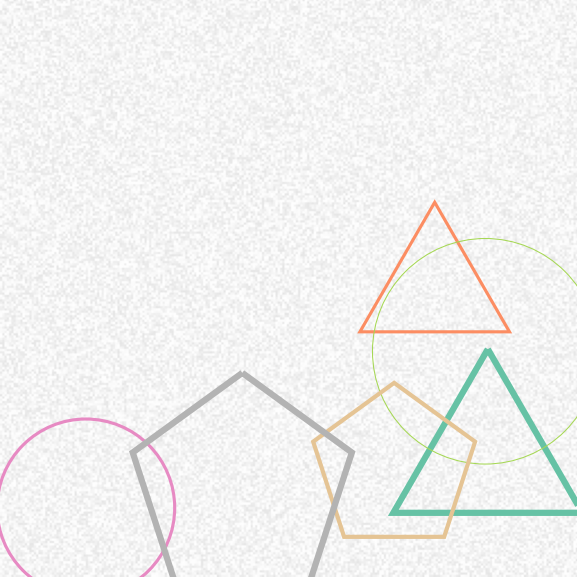[{"shape": "triangle", "thickness": 3, "radius": 0.94, "center": [0.845, 0.206]}, {"shape": "triangle", "thickness": 1.5, "radius": 0.75, "center": [0.753, 0.499]}, {"shape": "circle", "thickness": 1.5, "radius": 0.77, "center": [0.149, 0.12]}, {"shape": "circle", "thickness": 0.5, "radius": 0.98, "center": [0.84, 0.391]}, {"shape": "pentagon", "thickness": 2, "radius": 0.74, "center": [0.682, 0.189]}, {"shape": "pentagon", "thickness": 3, "radius": 1.0, "center": [0.42, 0.154]}]